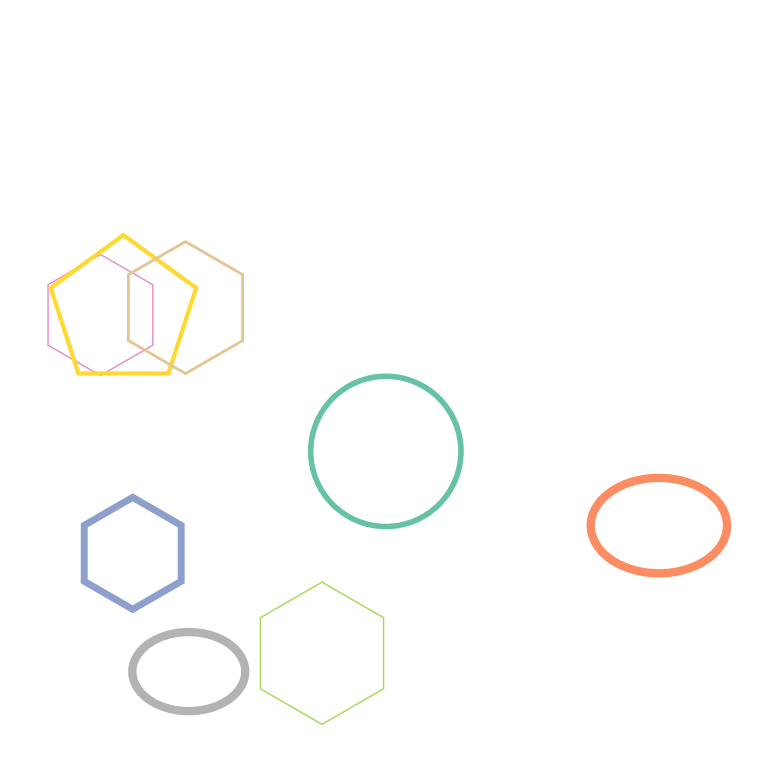[{"shape": "circle", "thickness": 2, "radius": 0.49, "center": [0.501, 0.414]}, {"shape": "oval", "thickness": 3, "radius": 0.44, "center": [0.856, 0.317]}, {"shape": "hexagon", "thickness": 2.5, "radius": 0.36, "center": [0.172, 0.281]}, {"shape": "hexagon", "thickness": 0.5, "radius": 0.39, "center": [0.13, 0.591]}, {"shape": "hexagon", "thickness": 0.5, "radius": 0.46, "center": [0.418, 0.152]}, {"shape": "pentagon", "thickness": 1.5, "radius": 0.5, "center": [0.16, 0.595]}, {"shape": "hexagon", "thickness": 1, "radius": 0.43, "center": [0.241, 0.601]}, {"shape": "oval", "thickness": 3, "radius": 0.37, "center": [0.245, 0.128]}]